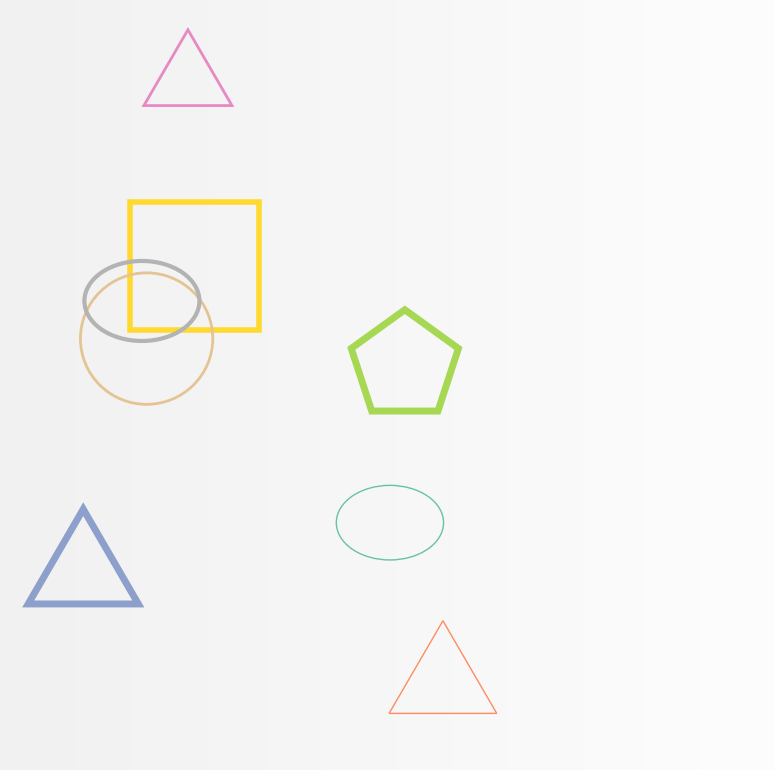[{"shape": "oval", "thickness": 0.5, "radius": 0.35, "center": [0.503, 0.321]}, {"shape": "triangle", "thickness": 0.5, "radius": 0.4, "center": [0.572, 0.114]}, {"shape": "triangle", "thickness": 2.5, "radius": 0.41, "center": [0.107, 0.257]}, {"shape": "triangle", "thickness": 1, "radius": 0.33, "center": [0.242, 0.896]}, {"shape": "pentagon", "thickness": 2.5, "radius": 0.36, "center": [0.522, 0.525]}, {"shape": "square", "thickness": 2, "radius": 0.42, "center": [0.251, 0.655]}, {"shape": "circle", "thickness": 1, "radius": 0.43, "center": [0.189, 0.56]}, {"shape": "oval", "thickness": 1.5, "radius": 0.37, "center": [0.183, 0.609]}]